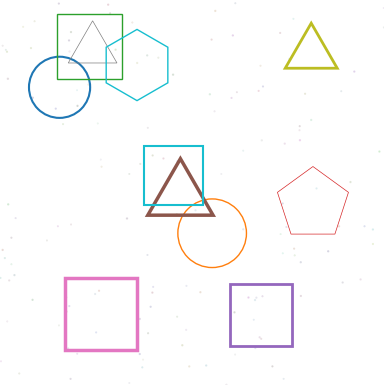[{"shape": "circle", "thickness": 1.5, "radius": 0.4, "center": [0.155, 0.773]}, {"shape": "circle", "thickness": 1, "radius": 0.45, "center": [0.551, 0.394]}, {"shape": "square", "thickness": 1, "radius": 0.42, "center": [0.232, 0.879]}, {"shape": "pentagon", "thickness": 0.5, "radius": 0.48, "center": [0.813, 0.47]}, {"shape": "square", "thickness": 2, "radius": 0.4, "center": [0.679, 0.183]}, {"shape": "triangle", "thickness": 2.5, "radius": 0.49, "center": [0.469, 0.49]}, {"shape": "square", "thickness": 2.5, "radius": 0.47, "center": [0.261, 0.185]}, {"shape": "triangle", "thickness": 0.5, "radius": 0.37, "center": [0.241, 0.873]}, {"shape": "triangle", "thickness": 2, "radius": 0.39, "center": [0.808, 0.862]}, {"shape": "hexagon", "thickness": 1, "radius": 0.46, "center": [0.356, 0.831]}, {"shape": "square", "thickness": 1.5, "radius": 0.39, "center": [0.45, 0.545]}]